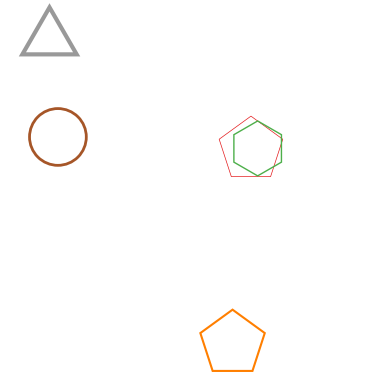[{"shape": "pentagon", "thickness": 0.5, "radius": 0.43, "center": [0.652, 0.612]}, {"shape": "hexagon", "thickness": 1, "radius": 0.36, "center": [0.669, 0.614]}, {"shape": "pentagon", "thickness": 1.5, "radius": 0.44, "center": [0.604, 0.108]}, {"shape": "circle", "thickness": 2, "radius": 0.37, "center": [0.15, 0.644]}, {"shape": "triangle", "thickness": 3, "radius": 0.41, "center": [0.129, 0.899]}]